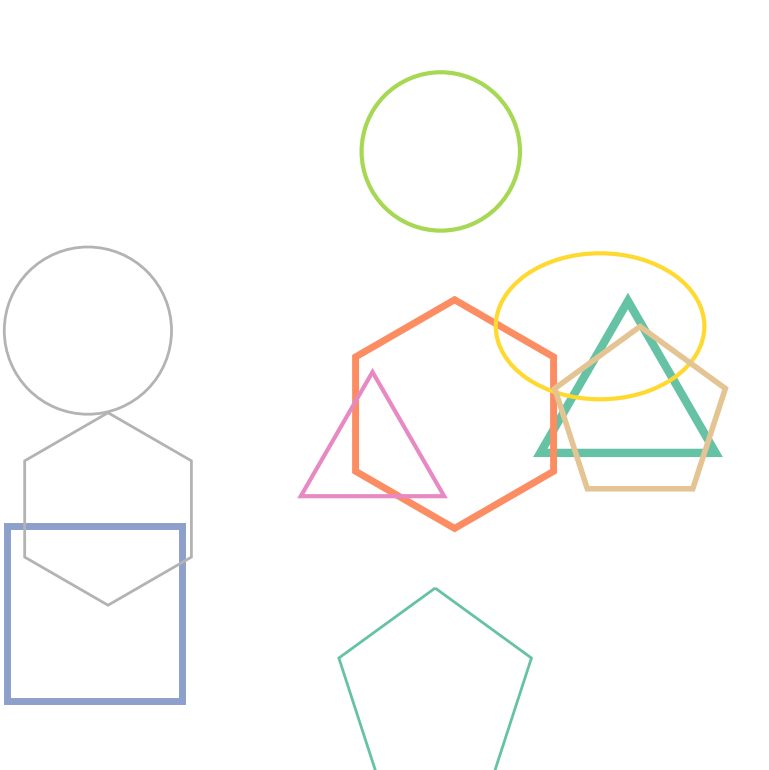[{"shape": "pentagon", "thickness": 1, "radius": 0.66, "center": [0.565, 0.105]}, {"shape": "triangle", "thickness": 3, "radius": 0.66, "center": [0.816, 0.478]}, {"shape": "hexagon", "thickness": 2.5, "radius": 0.74, "center": [0.59, 0.462]}, {"shape": "square", "thickness": 2.5, "radius": 0.57, "center": [0.123, 0.203]}, {"shape": "triangle", "thickness": 1.5, "radius": 0.54, "center": [0.484, 0.409]}, {"shape": "circle", "thickness": 1.5, "radius": 0.51, "center": [0.572, 0.803]}, {"shape": "oval", "thickness": 1.5, "radius": 0.68, "center": [0.779, 0.576]}, {"shape": "pentagon", "thickness": 2, "radius": 0.58, "center": [0.831, 0.459]}, {"shape": "circle", "thickness": 1, "radius": 0.54, "center": [0.114, 0.571]}, {"shape": "hexagon", "thickness": 1, "radius": 0.63, "center": [0.14, 0.339]}]